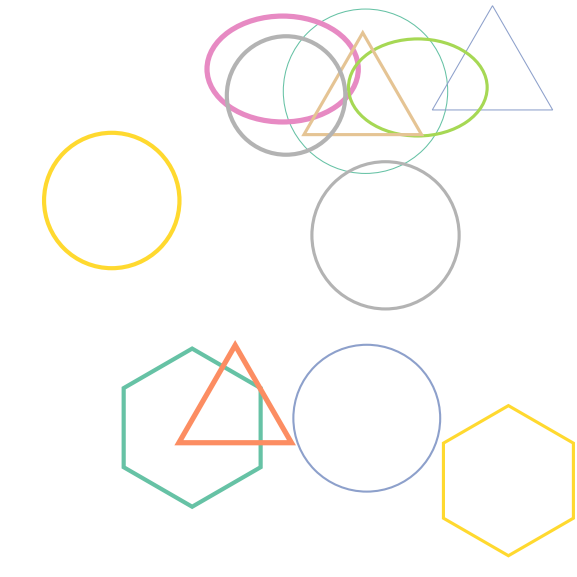[{"shape": "circle", "thickness": 0.5, "radius": 0.71, "center": [0.633, 0.841]}, {"shape": "hexagon", "thickness": 2, "radius": 0.68, "center": [0.333, 0.259]}, {"shape": "triangle", "thickness": 2.5, "radius": 0.56, "center": [0.407, 0.289]}, {"shape": "triangle", "thickness": 0.5, "radius": 0.6, "center": [0.853, 0.869]}, {"shape": "circle", "thickness": 1, "radius": 0.64, "center": [0.635, 0.275]}, {"shape": "oval", "thickness": 2.5, "radius": 0.65, "center": [0.489, 0.88]}, {"shape": "oval", "thickness": 1.5, "radius": 0.6, "center": [0.724, 0.848]}, {"shape": "hexagon", "thickness": 1.5, "radius": 0.65, "center": [0.88, 0.167]}, {"shape": "circle", "thickness": 2, "radius": 0.59, "center": [0.194, 0.652]}, {"shape": "triangle", "thickness": 1.5, "radius": 0.59, "center": [0.628, 0.825]}, {"shape": "circle", "thickness": 2, "radius": 0.51, "center": [0.495, 0.834]}, {"shape": "circle", "thickness": 1.5, "radius": 0.64, "center": [0.668, 0.592]}]